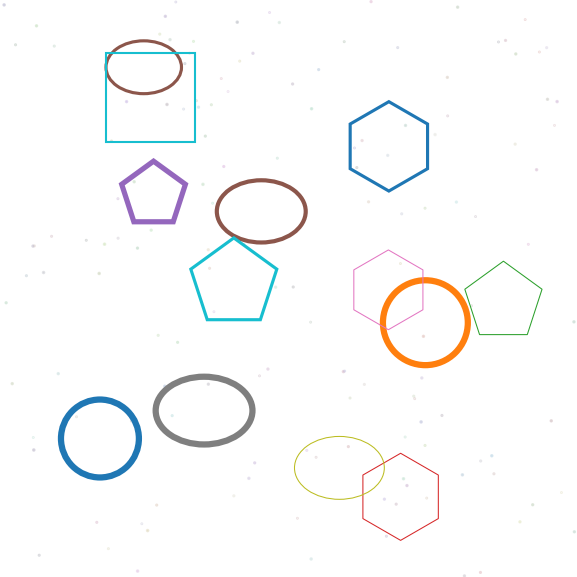[{"shape": "hexagon", "thickness": 1.5, "radius": 0.39, "center": [0.673, 0.746]}, {"shape": "circle", "thickness": 3, "radius": 0.34, "center": [0.173, 0.24]}, {"shape": "circle", "thickness": 3, "radius": 0.37, "center": [0.737, 0.44]}, {"shape": "pentagon", "thickness": 0.5, "radius": 0.35, "center": [0.872, 0.477]}, {"shape": "hexagon", "thickness": 0.5, "radius": 0.38, "center": [0.694, 0.139]}, {"shape": "pentagon", "thickness": 2.5, "radius": 0.29, "center": [0.266, 0.662]}, {"shape": "oval", "thickness": 1.5, "radius": 0.33, "center": [0.249, 0.883]}, {"shape": "oval", "thickness": 2, "radius": 0.38, "center": [0.452, 0.633]}, {"shape": "hexagon", "thickness": 0.5, "radius": 0.35, "center": [0.673, 0.497]}, {"shape": "oval", "thickness": 3, "radius": 0.42, "center": [0.353, 0.288]}, {"shape": "oval", "thickness": 0.5, "radius": 0.39, "center": [0.588, 0.189]}, {"shape": "pentagon", "thickness": 1.5, "radius": 0.39, "center": [0.405, 0.509]}, {"shape": "square", "thickness": 1, "radius": 0.39, "center": [0.261, 0.83]}]